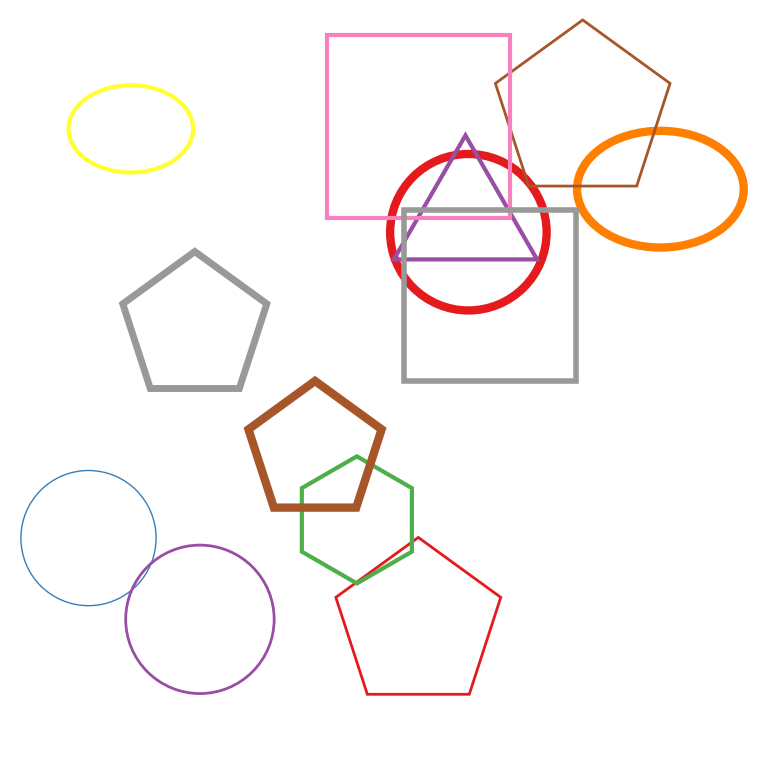[{"shape": "circle", "thickness": 3, "radius": 0.51, "center": [0.608, 0.698]}, {"shape": "pentagon", "thickness": 1, "radius": 0.56, "center": [0.543, 0.189]}, {"shape": "circle", "thickness": 0.5, "radius": 0.44, "center": [0.115, 0.301]}, {"shape": "hexagon", "thickness": 1.5, "radius": 0.41, "center": [0.463, 0.325]}, {"shape": "circle", "thickness": 1, "radius": 0.48, "center": [0.26, 0.196]}, {"shape": "triangle", "thickness": 1.5, "radius": 0.54, "center": [0.604, 0.717]}, {"shape": "oval", "thickness": 3, "radius": 0.54, "center": [0.858, 0.754]}, {"shape": "oval", "thickness": 1.5, "radius": 0.4, "center": [0.17, 0.833]}, {"shape": "pentagon", "thickness": 1, "radius": 0.6, "center": [0.757, 0.855]}, {"shape": "pentagon", "thickness": 3, "radius": 0.45, "center": [0.409, 0.414]}, {"shape": "square", "thickness": 1.5, "radius": 0.59, "center": [0.544, 0.836]}, {"shape": "square", "thickness": 2, "radius": 0.56, "center": [0.637, 0.616]}, {"shape": "pentagon", "thickness": 2.5, "radius": 0.49, "center": [0.253, 0.575]}]